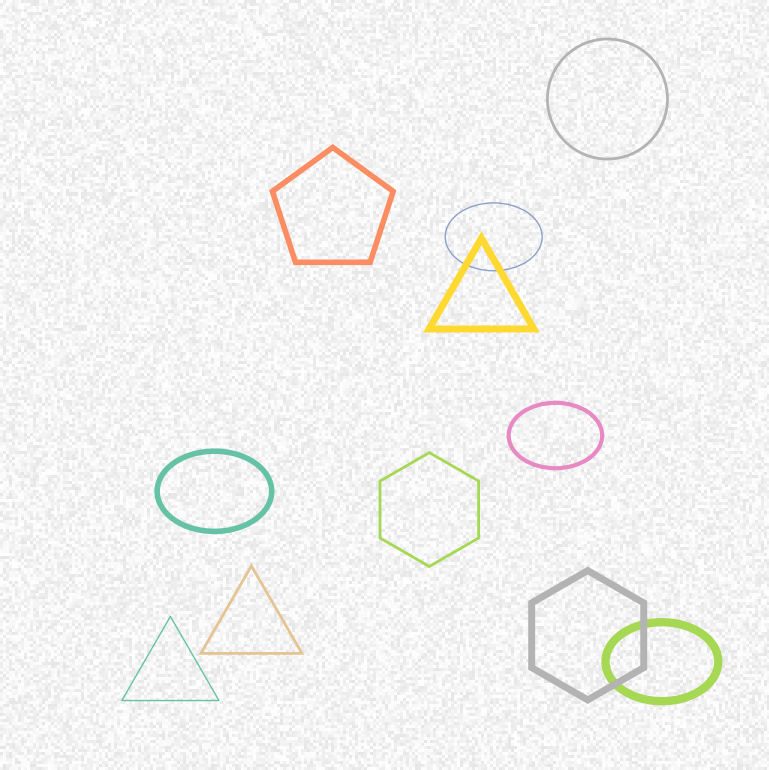[{"shape": "oval", "thickness": 2, "radius": 0.37, "center": [0.278, 0.362]}, {"shape": "triangle", "thickness": 0.5, "radius": 0.36, "center": [0.221, 0.127]}, {"shape": "pentagon", "thickness": 2, "radius": 0.41, "center": [0.432, 0.726]}, {"shape": "oval", "thickness": 0.5, "radius": 0.31, "center": [0.641, 0.692]}, {"shape": "oval", "thickness": 1.5, "radius": 0.3, "center": [0.721, 0.434]}, {"shape": "hexagon", "thickness": 1, "radius": 0.37, "center": [0.558, 0.338]}, {"shape": "oval", "thickness": 3, "radius": 0.37, "center": [0.86, 0.141]}, {"shape": "triangle", "thickness": 2.5, "radius": 0.39, "center": [0.625, 0.612]}, {"shape": "triangle", "thickness": 1, "radius": 0.38, "center": [0.327, 0.189]}, {"shape": "hexagon", "thickness": 2.5, "radius": 0.42, "center": [0.763, 0.175]}, {"shape": "circle", "thickness": 1, "radius": 0.39, "center": [0.789, 0.871]}]